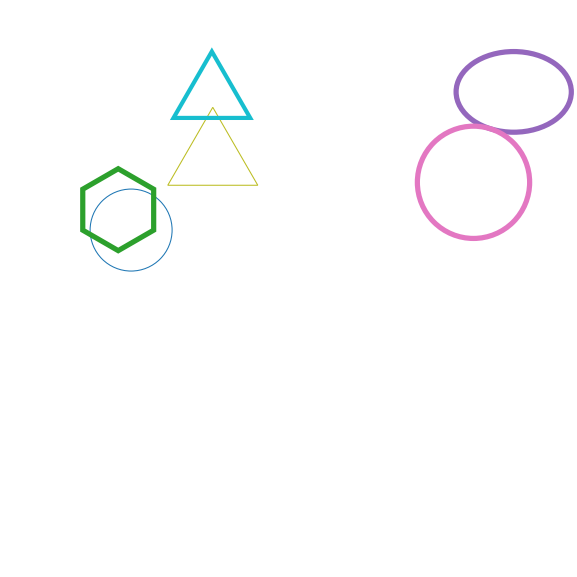[{"shape": "circle", "thickness": 0.5, "radius": 0.35, "center": [0.227, 0.601]}, {"shape": "hexagon", "thickness": 2.5, "radius": 0.35, "center": [0.205, 0.636]}, {"shape": "oval", "thickness": 2.5, "radius": 0.5, "center": [0.89, 0.84]}, {"shape": "circle", "thickness": 2.5, "radius": 0.49, "center": [0.82, 0.683]}, {"shape": "triangle", "thickness": 0.5, "radius": 0.45, "center": [0.368, 0.723]}, {"shape": "triangle", "thickness": 2, "radius": 0.38, "center": [0.367, 0.833]}]